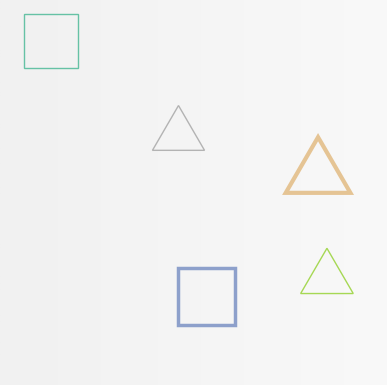[{"shape": "square", "thickness": 1, "radius": 0.35, "center": [0.132, 0.893]}, {"shape": "square", "thickness": 2.5, "radius": 0.37, "center": [0.533, 0.229]}, {"shape": "triangle", "thickness": 1, "radius": 0.39, "center": [0.844, 0.277]}, {"shape": "triangle", "thickness": 3, "radius": 0.48, "center": [0.821, 0.547]}, {"shape": "triangle", "thickness": 1, "radius": 0.39, "center": [0.461, 0.648]}]